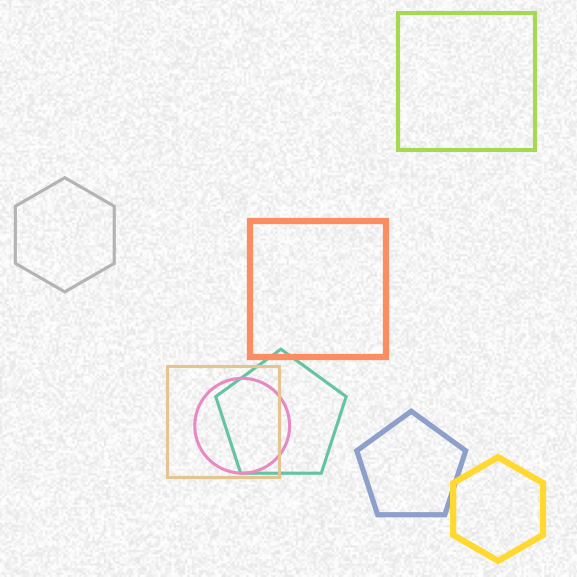[{"shape": "pentagon", "thickness": 1.5, "radius": 0.59, "center": [0.487, 0.276]}, {"shape": "square", "thickness": 3, "radius": 0.59, "center": [0.55, 0.499]}, {"shape": "pentagon", "thickness": 2.5, "radius": 0.5, "center": [0.712, 0.188]}, {"shape": "circle", "thickness": 1.5, "radius": 0.41, "center": [0.419, 0.262]}, {"shape": "square", "thickness": 2, "radius": 0.59, "center": [0.807, 0.857]}, {"shape": "hexagon", "thickness": 3, "radius": 0.45, "center": [0.863, 0.118]}, {"shape": "square", "thickness": 1.5, "radius": 0.48, "center": [0.386, 0.269]}, {"shape": "hexagon", "thickness": 1.5, "radius": 0.49, "center": [0.112, 0.593]}]